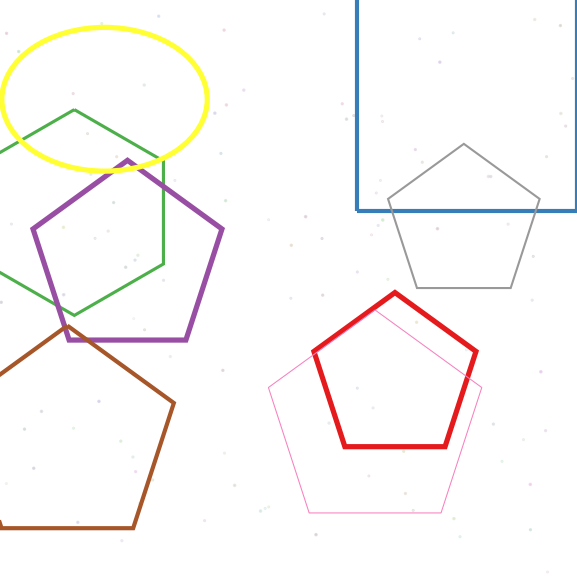[{"shape": "pentagon", "thickness": 2.5, "radius": 0.74, "center": [0.684, 0.345]}, {"shape": "square", "thickness": 2, "radius": 0.95, "center": [0.809, 0.825]}, {"shape": "hexagon", "thickness": 1.5, "radius": 0.89, "center": [0.129, 0.631]}, {"shape": "pentagon", "thickness": 2.5, "radius": 0.86, "center": [0.221, 0.549]}, {"shape": "oval", "thickness": 2.5, "radius": 0.89, "center": [0.181, 0.827]}, {"shape": "pentagon", "thickness": 2, "radius": 0.97, "center": [0.117, 0.241]}, {"shape": "pentagon", "thickness": 0.5, "radius": 0.97, "center": [0.65, 0.268]}, {"shape": "pentagon", "thickness": 1, "radius": 0.69, "center": [0.803, 0.612]}]